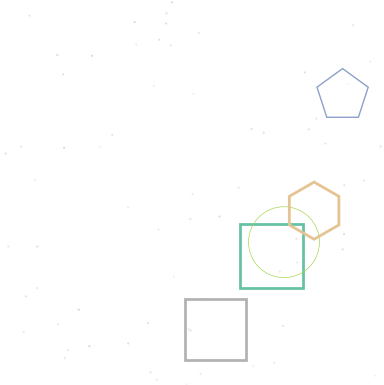[{"shape": "square", "thickness": 2, "radius": 0.41, "center": [0.705, 0.336]}, {"shape": "pentagon", "thickness": 1, "radius": 0.35, "center": [0.89, 0.752]}, {"shape": "circle", "thickness": 0.5, "radius": 0.46, "center": [0.738, 0.371]}, {"shape": "hexagon", "thickness": 2, "radius": 0.37, "center": [0.816, 0.453]}, {"shape": "square", "thickness": 2, "radius": 0.39, "center": [0.559, 0.144]}]